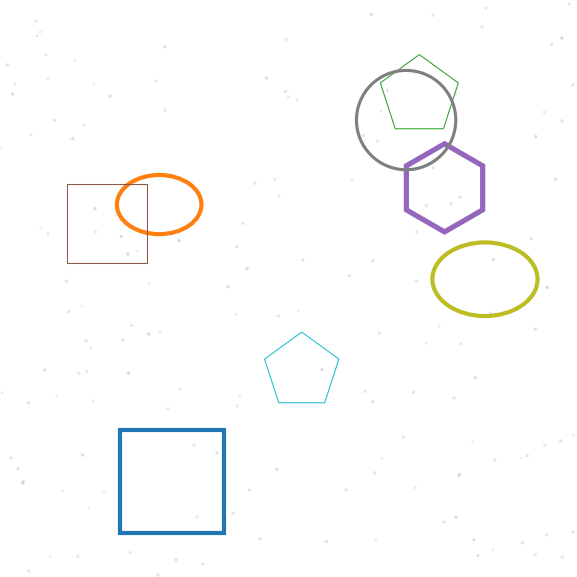[{"shape": "square", "thickness": 2, "radius": 0.45, "center": [0.298, 0.165]}, {"shape": "oval", "thickness": 2, "radius": 0.37, "center": [0.276, 0.645]}, {"shape": "pentagon", "thickness": 0.5, "radius": 0.35, "center": [0.726, 0.834]}, {"shape": "hexagon", "thickness": 2.5, "radius": 0.38, "center": [0.77, 0.674]}, {"shape": "square", "thickness": 0.5, "radius": 0.34, "center": [0.185, 0.612]}, {"shape": "circle", "thickness": 1.5, "radius": 0.43, "center": [0.703, 0.791]}, {"shape": "oval", "thickness": 2, "radius": 0.46, "center": [0.84, 0.516]}, {"shape": "pentagon", "thickness": 0.5, "radius": 0.34, "center": [0.522, 0.356]}]